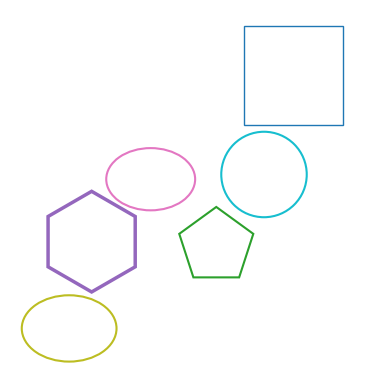[{"shape": "square", "thickness": 1, "radius": 0.65, "center": [0.763, 0.804]}, {"shape": "pentagon", "thickness": 1.5, "radius": 0.51, "center": [0.562, 0.361]}, {"shape": "hexagon", "thickness": 2.5, "radius": 0.65, "center": [0.238, 0.372]}, {"shape": "oval", "thickness": 1.5, "radius": 0.58, "center": [0.391, 0.535]}, {"shape": "oval", "thickness": 1.5, "radius": 0.62, "center": [0.18, 0.147]}, {"shape": "circle", "thickness": 1.5, "radius": 0.56, "center": [0.686, 0.547]}]